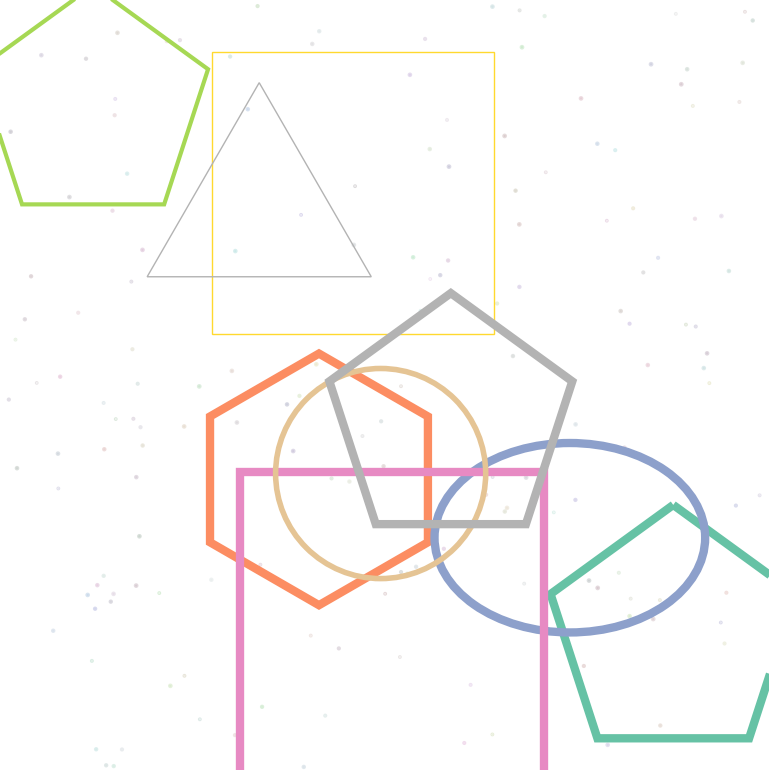[{"shape": "pentagon", "thickness": 3, "radius": 0.84, "center": [0.874, 0.177]}, {"shape": "hexagon", "thickness": 3, "radius": 0.82, "center": [0.414, 0.377]}, {"shape": "oval", "thickness": 3, "radius": 0.88, "center": [0.74, 0.302]}, {"shape": "square", "thickness": 3, "radius": 0.99, "center": [0.509, 0.19]}, {"shape": "pentagon", "thickness": 1.5, "radius": 0.78, "center": [0.121, 0.862]}, {"shape": "square", "thickness": 0.5, "radius": 0.92, "center": [0.459, 0.749]}, {"shape": "circle", "thickness": 2, "radius": 0.68, "center": [0.494, 0.385]}, {"shape": "triangle", "thickness": 0.5, "radius": 0.84, "center": [0.337, 0.725]}, {"shape": "pentagon", "thickness": 3, "radius": 0.83, "center": [0.585, 0.453]}]